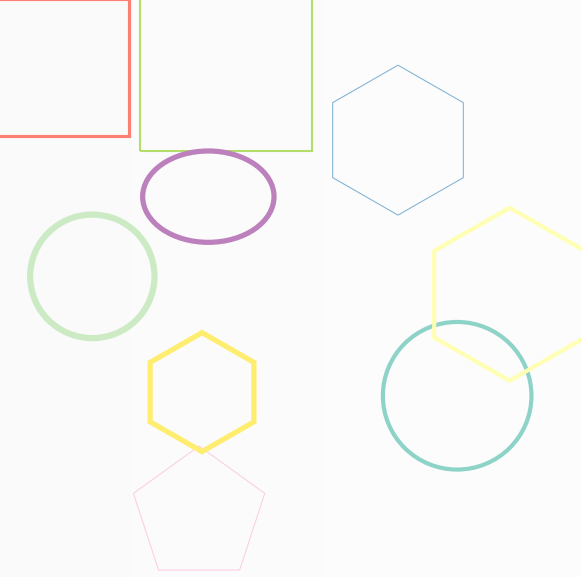[{"shape": "circle", "thickness": 2, "radius": 0.64, "center": [0.787, 0.314]}, {"shape": "hexagon", "thickness": 2, "radius": 0.75, "center": [0.877, 0.49]}, {"shape": "square", "thickness": 1.5, "radius": 0.59, "center": [0.104, 0.882]}, {"shape": "hexagon", "thickness": 0.5, "radius": 0.65, "center": [0.685, 0.756]}, {"shape": "square", "thickness": 1, "radius": 0.74, "center": [0.389, 0.884]}, {"shape": "pentagon", "thickness": 0.5, "radius": 0.59, "center": [0.343, 0.108]}, {"shape": "oval", "thickness": 2.5, "radius": 0.57, "center": [0.358, 0.659]}, {"shape": "circle", "thickness": 3, "radius": 0.53, "center": [0.159, 0.521]}, {"shape": "hexagon", "thickness": 2.5, "radius": 0.52, "center": [0.348, 0.32]}]